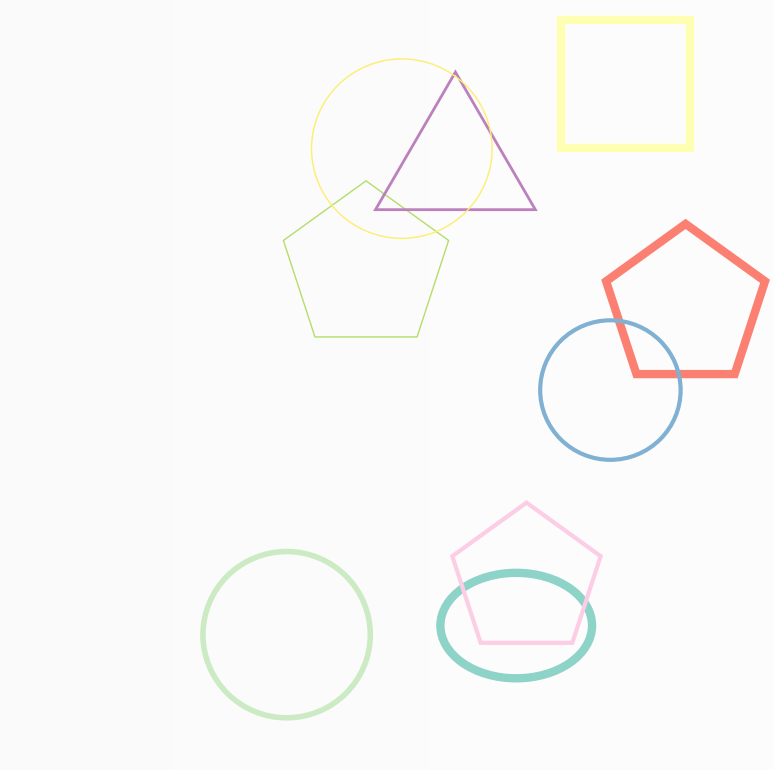[{"shape": "oval", "thickness": 3, "radius": 0.49, "center": [0.666, 0.188]}, {"shape": "square", "thickness": 3, "radius": 0.42, "center": [0.807, 0.891]}, {"shape": "pentagon", "thickness": 3, "radius": 0.54, "center": [0.885, 0.601]}, {"shape": "circle", "thickness": 1.5, "radius": 0.45, "center": [0.788, 0.493]}, {"shape": "pentagon", "thickness": 0.5, "radius": 0.56, "center": [0.472, 0.653]}, {"shape": "pentagon", "thickness": 1.5, "radius": 0.5, "center": [0.679, 0.247]}, {"shape": "triangle", "thickness": 1, "radius": 0.6, "center": [0.588, 0.787]}, {"shape": "circle", "thickness": 2, "radius": 0.54, "center": [0.37, 0.176]}, {"shape": "circle", "thickness": 0.5, "radius": 0.58, "center": [0.518, 0.807]}]